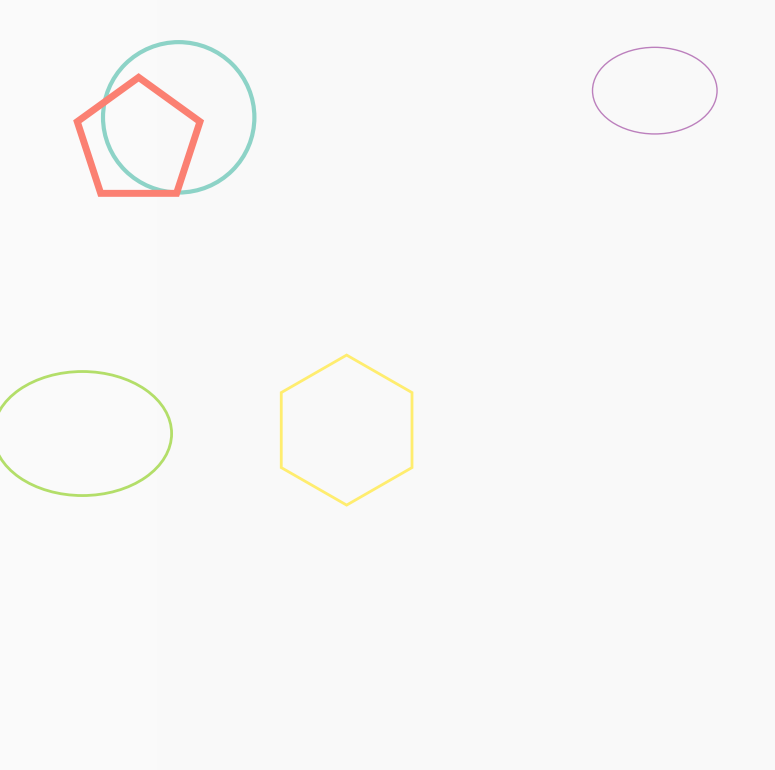[{"shape": "circle", "thickness": 1.5, "radius": 0.49, "center": [0.231, 0.848]}, {"shape": "pentagon", "thickness": 2.5, "radius": 0.42, "center": [0.179, 0.816]}, {"shape": "oval", "thickness": 1, "radius": 0.58, "center": [0.106, 0.437]}, {"shape": "oval", "thickness": 0.5, "radius": 0.4, "center": [0.845, 0.882]}, {"shape": "hexagon", "thickness": 1, "radius": 0.49, "center": [0.447, 0.441]}]